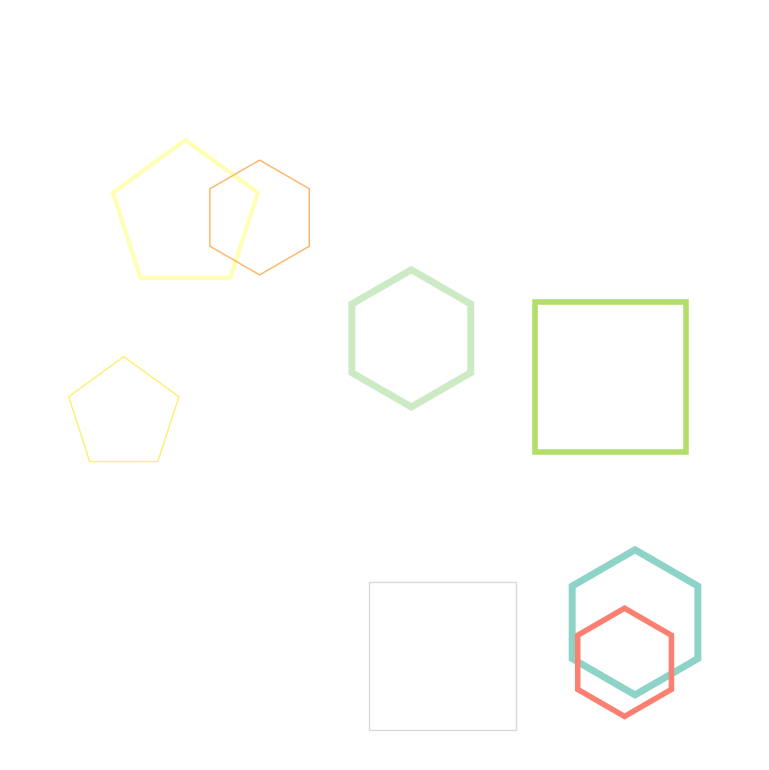[{"shape": "hexagon", "thickness": 2.5, "radius": 0.47, "center": [0.825, 0.192]}, {"shape": "pentagon", "thickness": 1.5, "radius": 0.49, "center": [0.241, 0.719]}, {"shape": "hexagon", "thickness": 2, "radius": 0.35, "center": [0.811, 0.14]}, {"shape": "hexagon", "thickness": 0.5, "radius": 0.37, "center": [0.337, 0.718]}, {"shape": "square", "thickness": 2, "radius": 0.49, "center": [0.793, 0.51]}, {"shape": "square", "thickness": 0.5, "radius": 0.48, "center": [0.575, 0.148]}, {"shape": "hexagon", "thickness": 2.5, "radius": 0.45, "center": [0.534, 0.561]}, {"shape": "pentagon", "thickness": 0.5, "radius": 0.38, "center": [0.161, 0.462]}]